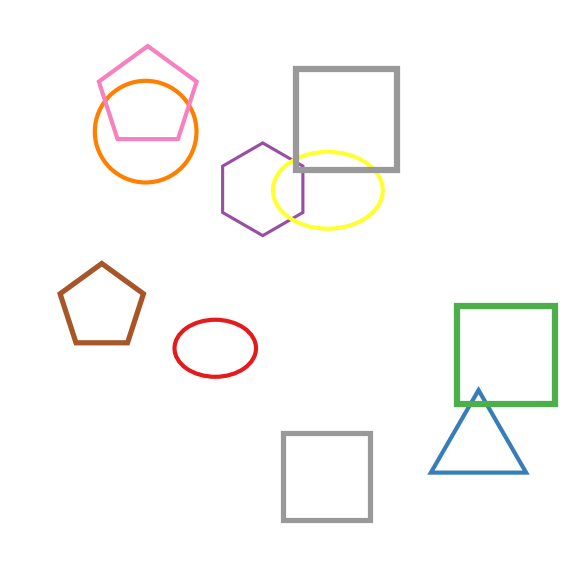[{"shape": "oval", "thickness": 2, "radius": 0.35, "center": [0.373, 0.396]}, {"shape": "triangle", "thickness": 2, "radius": 0.48, "center": [0.829, 0.228]}, {"shape": "square", "thickness": 3, "radius": 0.43, "center": [0.876, 0.385]}, {"shape": "hexagon", "thickness": 1.5, "radius": 0.4, "center": [0.455, 0.671]}, {"shape": "circle", "thickness": 2, "radius": 0.44, "center": [0.252, 0.771]}, {"shape": "oval", "thickness": 2, "radius": 0.48, "center": [0.568, 0.67]}, {"shape": "pentagon", "thickness": 2.5, "radius": 0.38, "center": [0.176, 0.467]}, {"shape": "pentagon", "thickness": 2, "radius": 0.45, "center": [0.256, 0.83]}, {"shape": "square", "thickness": 3, "radius": 0.44, "center": [0.6, 0.792]}, {"shape": "square", "thickness": 2.5, "radius": 0.38, "center": [0.565, 0.174]}]